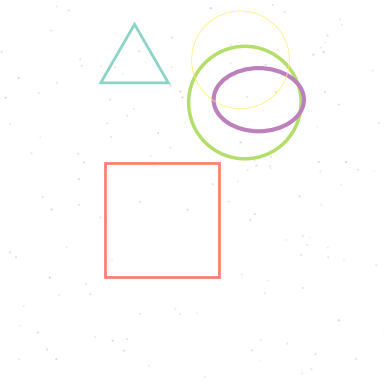[{"shape": "triangle", "thickness": 2, "radius": 0.51, "center": [0.349, 0.835]}, {"shape": "square", "thickness": 2, "radius": 0.74, "center": [0.421, 0.428]}, {"shape": "circle", "thickness": 2.5, "radius": 0.73, "center": [0.636, 0.734]}, {"shape": "oval", "thickness": 3, "radius": 0.59, "center": [0.672, 0.741]}, {"shape": "circle", "thickness": 0.5, "radius": 0.63, "center": [0.625, 0.845]}]